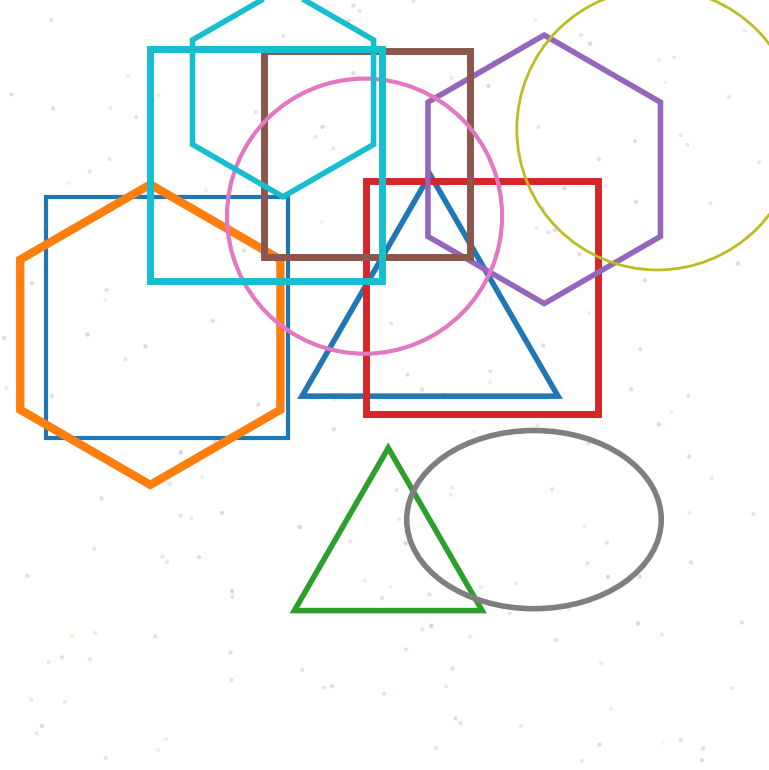[{"shape": "triangle", "thickness": 2, "radius": 0.96, "center": [0.558, 0.582]}, {"shape": "square", "thickness": 1.5, "radius": 0.78, "center": [0.217, 0.587]}, {"shape": "hexagon", "thickness": 3, "radius": 0.98, "center": [0.195, 0.565]}, {"shape": "triangle", "thickness": 2, "radius": 0.7, "center": [0.504, 0.277]}, {"shape": "square", "thickness": 2.5, "radius": 0.75, "center": [0.626, 0.614]}, {"shape": "hexagon", "thickness": 2, "radius": 0.87, "center": [0.707, 0.78]}, {"shape": "square", "thickness": 2.5, "radius": 0.67, "center": [0.476, 0.8]}, {"shape": "circle", "thickness": 1.5, "radius": 0.89, "center": [0.473, 0.719]}, {"shape": "oval", "thickness": 2, "radius": 0.83, "center": [0.694, 0.325]}, {"shape": "circle", "thickness": 1, "radius": 0.91, "center": [0.854, 0.832]}, {"shape": "hexagon", "thickness": 2, "radius": 0.68, "center": [0.368, 0.88]}, {"shape": "square", "thickness": 2.5, "radius": 0.75, "center": [0.346, 0.785]}]